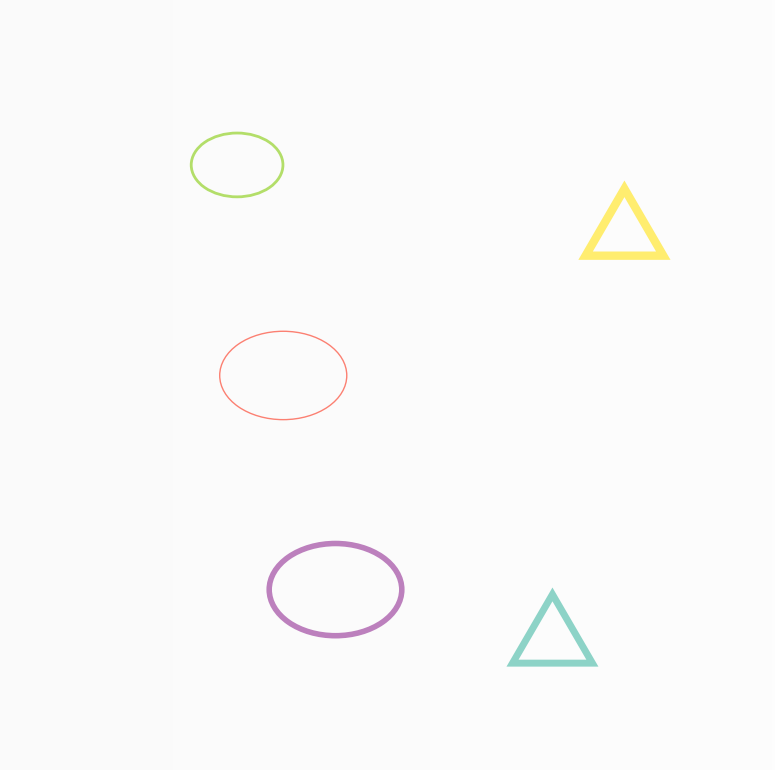[{"shape": "triangle", "thickness": 2.5, "radius": 0.3, "center": [0.713, 0.169]}, {"shape": "oval", "thickness": 0.5, "radius": 0.41, "center": [0.365, 0.512]}, {"shape": "oval", "thickness": 1, "radius": 0.3, "center": [0.306, 0.786]}, {"shape": "oval", "thickness": 2, "radius": 0.43, "center": [0.433, 0.234]}, {"shape": "triangle", "thickness": 3, "radius": 0.29, "center": [0.806, 0.697]}]